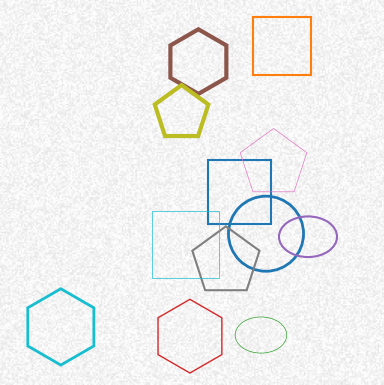[{"shape": "square", "thickness": 1.5, "radius": 0.41, "center": [0.622, 0.501]}, {"shape": "circle", "thickness": 2, "radius": 0.49, "center": [0.691, 0.393]}, {"shape": "square", "thickness": 1.5, "radius": 0.38, "center": [0.732, 0.881]}, {"shape": "oval", "thickness": 0.5, "radius": 0.34, "center": [0.678, 0.13]}, {"shape": "hexagon", "thickness": 1, "radius": 0.48, "center": [0.493, 0.127]}, {"shape": "oval", "thickness": 1.5, "radius": 0.38, "center": [0.8, 0.385]}, {"shape": "hexagon", "thickness": 3, "radius": 0.42, "center": [0.515, 0.84]}, {"shape": "pentagon", "thickness": 0.5, "radius": 0.45, "center": [0.71, 0.575]}, {"shape": "pentagon", "thickness": 1.5, "radius": 0.46, "center": [0.587, 0.32]}, {"shape": "pentagon", "thickness": 3, "radius": 0.37, "center": [0.472, 0.706]}, {"shape": "hexagon", "thickness": 2, "radius": 0.5, "center": [0.158, 0.151]}, {"shape": "square", "thickness": 0.5, "radius": 0.43, "center": [0.482, 0.364]}]